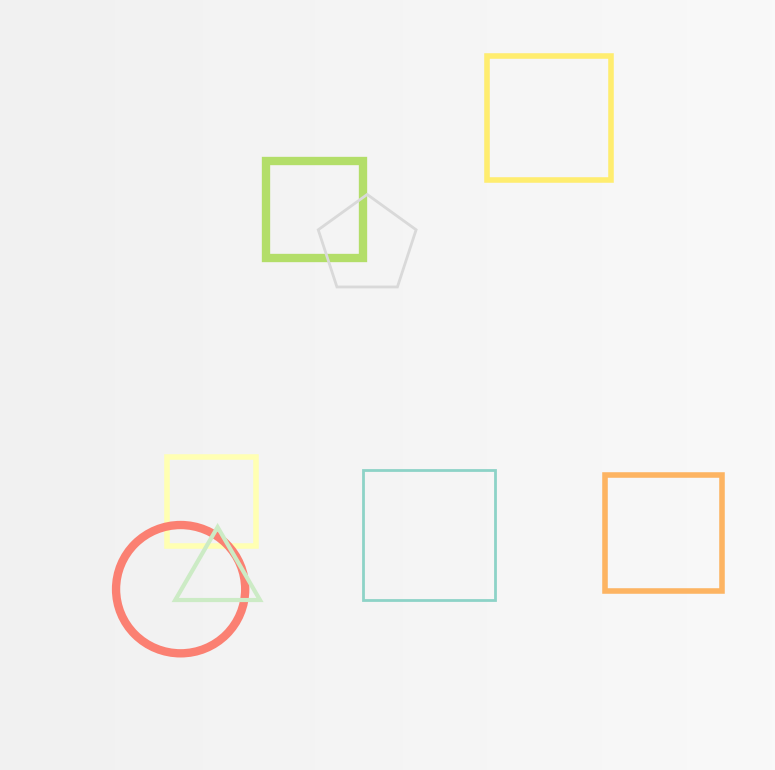[{"shape": "square", "thickness": 1, "radius": 0.42, "center": [0.553, 0.305]}, {"shape": "square", "thickness": 2, "radius": 0.29, "center": [0.273, 0.349]}, {"shape": "circle", "thickness": 3, "radius": 0.42, "center": [0.233, 0.235]}, {"shape": "square", "thickness": 2, "radius": 0.38, "center": [0.856, 0.308]}, {"shape": "square", "thickness": 3, "radius": 0.31, "center": [0.406, 0.727]}, {"shape": "pentagon", "thickness": 1, "radius": 0.33, "center": [0.474, 0.681]}, {"shape": "triangle", "thickness": 1.5, "radius": 0.32, "center": [0.281, 0.252]}, {"shape": "square", "thickness": 2, "radius": 0.4, "center": [0.709, 0.847]}]